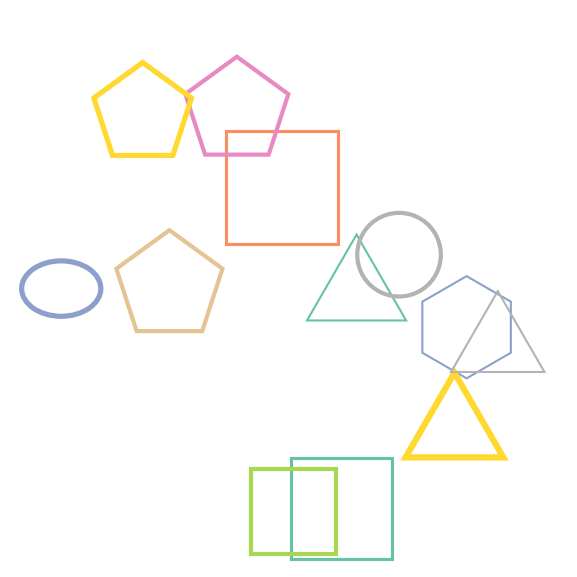[{"shape": "square", "thickness": 1.5, "radius": 0.44, "center": [0.591, 0.119]}, {"shape": "triangle", "thickness": 1, "radius": 0.5, "center": [0.617, 0.494]}, {"shape": "square", "thickness": 1.5, "radius": 0.49, "center": [0.488, 0.674]}, {"shape": "hexagon", "thickness": 1, "radius": 0.44, "center": [0.808, 0.433]}, {"shape": "oval", "thickness": 2.5, "radius": 0.34, "center": [0.106, 0.499]}, {"shape": "pentagon", "thickness": 2, "radius": 0.47, "center": [0.41, 0.807]}, {"shape": "square", "thickness": 2, "radius": 0.37, "center": [0.508, 0.113]}, {"shape": "triangle", "thickness": 3, "radius": 0.49, "center": [0.787, 0.256]}, {"shape": "pentagon", "thickness": 2.5, "radius": 0.44, "center": [0.247, 0.802]}, {"shape": "pentagon", "thickness": 2, "radius": 0.48, "center": [0.293, 0.504]}, {"shape": "triangle", "thickness": 1, "radius": 0.47, "center": [0.862, 0.402]}, {"shape": "circle", "thickness": 2, "radius": 0.36, "center": [0.691, 0.558]}]